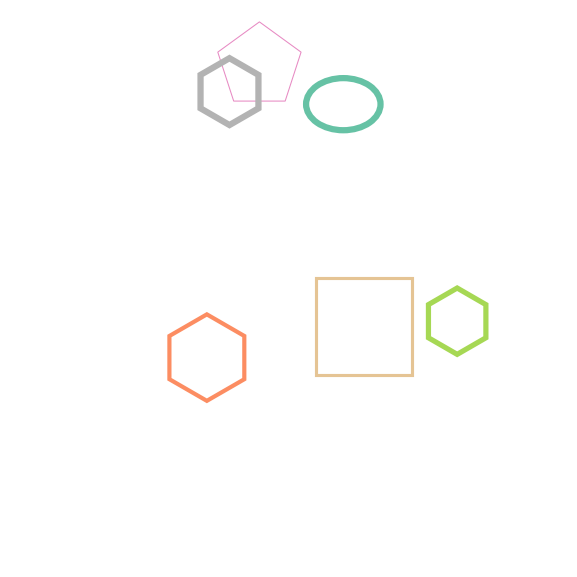[{"shape": "oval", "thickness": 3, "radius": 0.32, "center": [0.594, 0.819]}, {"shape": "hexagon", "thickness": 2, "radius": 0.37, "center": [0.358, 0.38]}, {"shape": "pentagon", "thickness": 0.5, "radius": 0.38, "center": [0.449, 0.885]}, {"shape": "hexagon", "thickness": 2.5, "radius": 0.29, "center": [0.792, 0.443]}, {"shape": "square", "thickness": 1.5, "radius": 0.42, "center": [0.63, 0.434]}, {"shape": "hexagon", "thickness": 3, "radius": 0.29, "center": [0.397, 0.841]}]